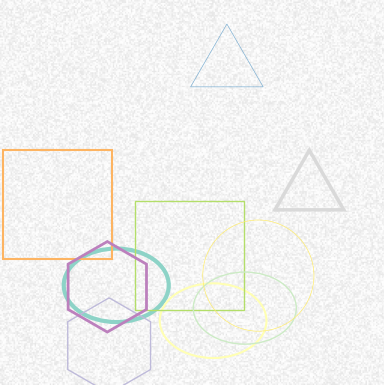[{"shape": "oval", "thickness": 3, "radius": 0.68, "center": [0.302, 0.259]}, {"shape": "oval", "thickness": 1.5, "radius": 0.69, "center": [0.554, 0.167]}, {"shape": "hexagon", "thickness": 1, "radius": 0.62, "center": [0.284, 0.102]}, {"shape": "triangle", "thickness": 0.5, "radius": 0.54, "center": [0.589, 0.829]}, {"shape": "square", "thickness": 1.5, "radius": 0.71, "center": [0.149, 0.469]}, {"shape": "square", "thickness": 1, "radius": 0.71, "center": [0.491, 0.337]}, {"shape": "triangle", "thickness": 2.5, "radius": 0.52, "center": [0.803, 0.507]}, {"shape": "hexagon", "thickness": 2, "radius": 0.59, "center": [0.279, 0.255]}, {"shape": "oval", "thickness": 1, "radius": 0.67, "center": [0.636, 0.2]}, {"shape": "circle", "thickness": 0.5, "radius": 0.72, "center": [0.671, 0.284]}]